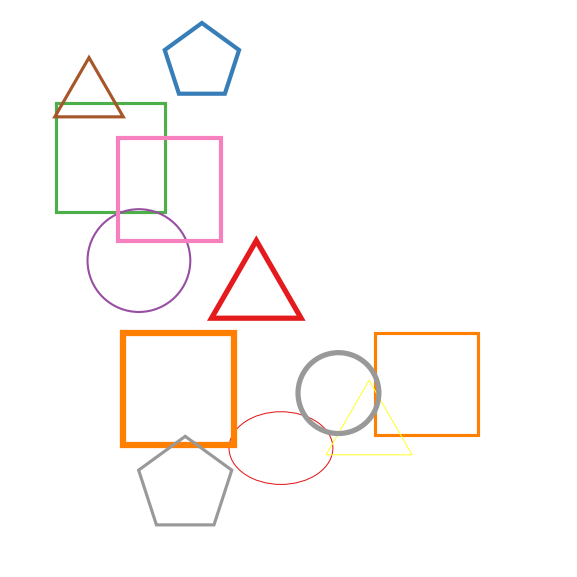[{"shape": "oval", "thickness": 0.5, "radius": 0.45, "center": [0.486, 0.223]}, {"shape": "triangle", "thickness": 2.5, "radius": 0.45, "center": [0.444, 0.493]}, {"shape": "pentagon", "thickness": 2, "radius": 0.34, "center": [0.35, 0.892]}, {"shape": "square", "thickness": 1.5, "radius": 0.47, "center": [0.191, 0.726]}, {"shape": "circle", "thickness": 1, "radius": 0.44, "center": [0.241, 0.548]}, {"shape": "square", "thickness": 1.5, "radius": 0.44, "center": [0.739, 0.334]}, {"shape": "square", "thickness": 3, "radius": 0.48, "center": [0.309, 0.325]}, {"shape": "triangle", "thickness": 0.5, "radius": 0.43, "center": [0.639, 0.255]}, {"shape": "triangle", "thickness": 1.5, "radius": 0.34, "center": [0.154, 0.831]}, {"shape": "square", "thickness": 2, "radius": 0.45, "center": [0.293, 0.672]}, {"shape": "circle", "thickness": 2.5, "radius": 0.35, "center": [0.586, 0.318]}, {"shape": "pentagon", "thickness": 1.5, "radius": 0.42, "center": [0.321, 0.159]}]